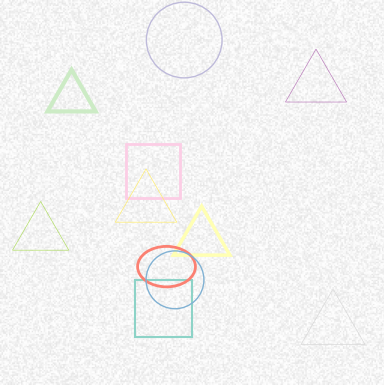[{"shape": "square", "thickness": 1.5, "radius": 0.37, "center": [0.424, 0.199]}, {"shape": "triangle", "thickness": 2.5, "radius": 0.42, "center": [0.524, 0.38]}, {"shape": "circle", "thickness": 1, "radius": 0.49, "center": [0.478, 0.896]}, {"shape": "oval", "thickness": 2, "radius": 0.38, "center": [0.433, 0.307]}, {"shape": "circle", "thickness": 1, "radius": 0.38, "center": [0.455, 0.273]}, {"shape": "triangle", "thickness": 0.5, "radius": 0.42, "center": [0.106, 0.392]}, {"shape": "square", "thickness": 2, "radius": 0.35, "center": [0.397, 0.556]}, {"shape": "triangle", "thickness": 0.5, "radius": 0.48, "center": [0.865, 0.153]}, {"shape": "triangle", "thickness": 0.5, "radius": 0.46, "center": [0.821, 0.781]}, {"shape": "triangle", "thickness": 3, "radius": 0.36, "center": [0.186, 0.747]}, {"shape": "triangle", "thickness": 0.5, "radius": 0.46, "center": [0.379, 0.469]}]